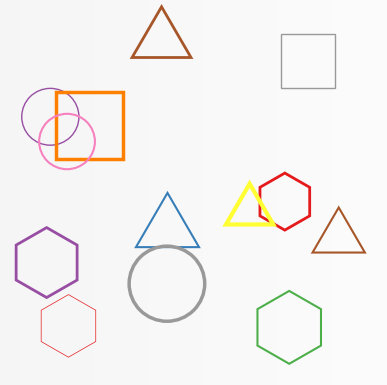[{"shape": "hexagon", "thickness": 2, "radius": 0.37, "center": [0.735, 0.476]}, {"shape": "hexagon", "thickness": 0.5, "radius": 0.41, "center": [0.177, 0.154]}, {"shape": "triangle", "thickness": 1.5, "radius": 0.47, "center": [0.432, 0.405]}, {"shape": "hexagon", "thickness": 1.5, "radius": 0.47, "center": [0.746, 0.15]}, {"shape": "hexagon", "thickness": 2, "radius": 0.45, "center": [0.12, 0.318]}, {"shape": "circle", "thickness": 1, "radius": 0.37, "center": [0.13, 0.697]}, {"shape": "square", "thickness": 2.5, "radius": 0.43, "center": [0.232, 0.675]}, {"shape": "triangle", "thickness": 3, "radius": 0.35, "center": [0.644, 0.452]}, {"shape": "triangle", "thickness": 1.5, "radius": 0.39, "center": [0.874, 0.383]}, {"shape": "triangle", "thickness": 2, "radius": 0.44, "center": [0.417, 0.895]}, {"shape": "circle", "thickness": 1.5, "radius": 0.36, "center": [0.173, 0.632]}, {"shape": "square", "thickness": 1, "radius": 0.35, "center": [0.795, 0.842]}, {"shape": "circle", "thickness": 2.5, "radius": 0.49, "center": [0.431, 0.263]}]